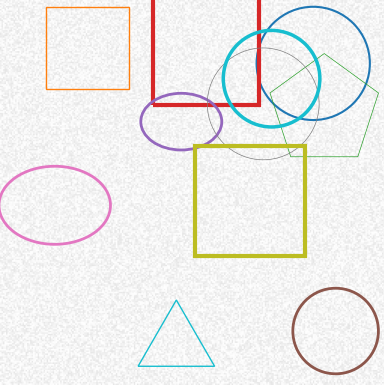[{"shape": "circle", "thickness": 1.5, "radius": 0.74, "center": [0.814, 0.835]}, {"shape": "square", "thickness": 1, "radius": 0.54, "center": [0.227, 0.875]}, {"shape": "pentagon", "thickness": 0.5, "radius": 0.74, "center": [0.842, 0.713]}, {"shape": "square", "thickness": 3, "radius": 0.69, "center": [0.535, 0.866]}, {"shape": "oval", "thickness": 2, "radius": 0.53, "center": [0.471, 0.684]}, {"shape": "circle", "thickness": 2, "radius": 0.56, "center": [0.872, 0.14]}, {"shape": "oval", "thickness": 2, "radius": 0.72, "center": [0.142, 0.467]}, {"shape": "circle", "thickness": 0.5, "radius": 0.73, "center": [0.684, 0.73]}, {"shape": "square", "thickness": 3, "radius": 0.71, "center": [0.65, 0.478]}, {"shape": "circle", "thickness": 2.5, "radius": 0.63, "center": [0.705, 0.796]}, {"shape": "triangle", "thickness": 1, "radius": 0.57, "center": [0.458, 0.106]}]